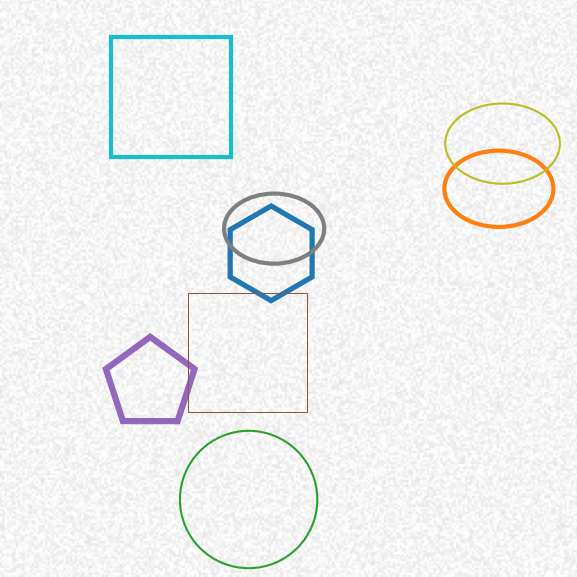[{"shape": "hexagon", "thickness": 2.5, "radius": 0.41, "center": [0.47, 0.561]}, {"shape": "oval", "thickness": 2, "radius": 0.47, "center": [0.864, 0.672]}, {"shape": "circle", "thickness": 1, "radius": 0.59, "center": [0.431, 0.134]}, {"shape": "pentagon", "thickness": 3, "radius": 0.4, "center": [0.26, 0.335]}, {"shape": "square", "thickness": 0.5, "radius": 0.52, "center": [0.428, 0.388]}, {"shape": "oval", "thickness": 2, "radius": 0.43, "center": [0.475, 0.603]}, {"shape": "oval", "thickness": 1, "radius": 0.5, "center": [0.87, 0.75]}, {"shape": "square", "thickness": 2, "radius": 0.52, "center": [0.296, 0.831]}]